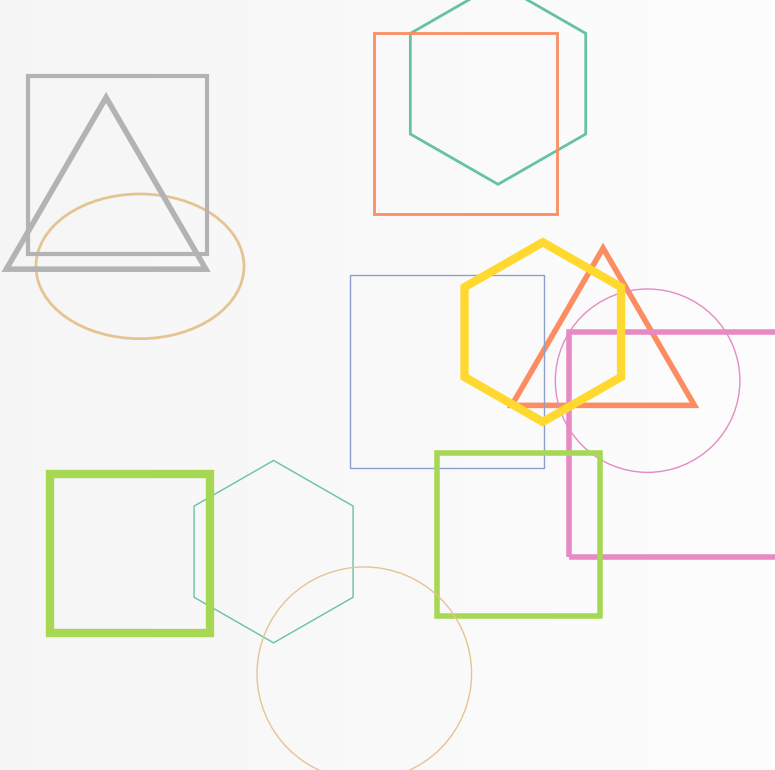[{"shape": "hexagon", "thickness": 0.5, "radius": 0.59, "center": [0.353, 0.284]}, {"shape": "hexagon", "thickness": 1, "radius": 0.65, "center": [0.643, 0.891]}, {"shape": "square", "thickness": 1, "radius": 0.59, "center": [0.601, 0.84]}, {"shape": "triangle", "thickness": 2, "radius": 0.68, "center": [0.778, 0.542]}, {"shape": "square", "thickness": 0.5, "radius": 0.62, "center": [0.577, 0.518]}, {"shape": "square", "thickness": 2, "radius": 0.73, "center": [0.88, 0.423]}, {"shape": "circle", "thickness": 0.5, "radius": 0.6, "center": [0.836, 0.506]}, {"shape": "square", "thickness": 2, "radius": 0.53, "center": [0.669, 0.306]}, {"shape": "square", "thickness": 3, "radius": 0.52, "center": [0.168, 0.281]}, {"shape": "hexagon", "thickness": 3, "radius": 0.58, "center": [0.7, 0.569]}, {"shape": "circle", "thickness": 0.5, "radius": 0.69, "center": [0.47, 0.125]}, {"shape": "oval", "thickness": 1, "radius": 0.67, "center": [0.181, 0.654]}, {"shape": "triangle", "thickness": 2, "radius": 0.74, "center": [0.137, 0.725]}, {"shape": "square", "thickness": 1.5, "radius": 0.58, "center": [0.152, 0.786]}]